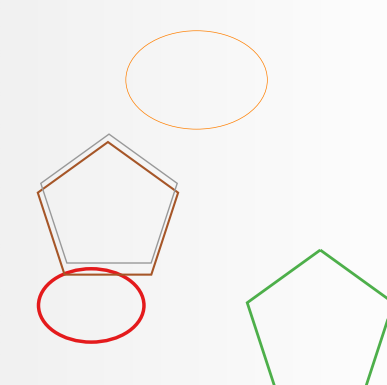[{"shape": "oval", "thickness": 2.5, "radius": 0.68, "center": [0.235, 0.207]}, {"shape": "pentagon", "thickness": 2, "radius": 0.99, "center": [0.826, 0.152]}, {"shape": "oval", "thickness": 0.5, "radius": 0.91, "center": [0.507, 0.792]}, {"shape": "pentagon", "thickness": 1.5, "radius": 0.95, "center": [0.279, 0.441]}, {"shape": "pentagon", "thickness": 1, "radius": 0.93, "center": [0.281, 0.467]}]